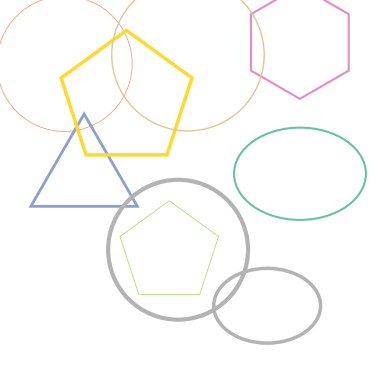[{"shape": "oval", "thickness": 1.5, "radius": 0.86, "center": [0.779, 0.549]}, {"shape": "circle", "thickness": 0.5, "radius": 0.88, "center": [0.168, 0.834]}, {"shape": "triangle", "thickness": 2, "radius": 0.8, "center": [0.218, 0.544]}, {"shape": "hexagon", "thickness": 1.5, "radius": 0.73, "center": [0.779, 0.89]}, {"shape": "pentagon", "thickness": 0.5, "radius": 0.67, "center": [0.44, 0.344]}, {"shape": "pentagon", "thickness": 2.5, "radius": 0.89, "center": [0.329, 0.742]}, {"shape": "circle", "thickness": 1, "radius": 0.99, "center": [0.488, 0.858]}, {"shape": "circle", "thickness": 3, "radius": 0.91, "center": [0.463, 0.351]}, {"shape": "oval", "thickness": 2.5, "radius": 0.69, "center": [0.694, 0.206]}]